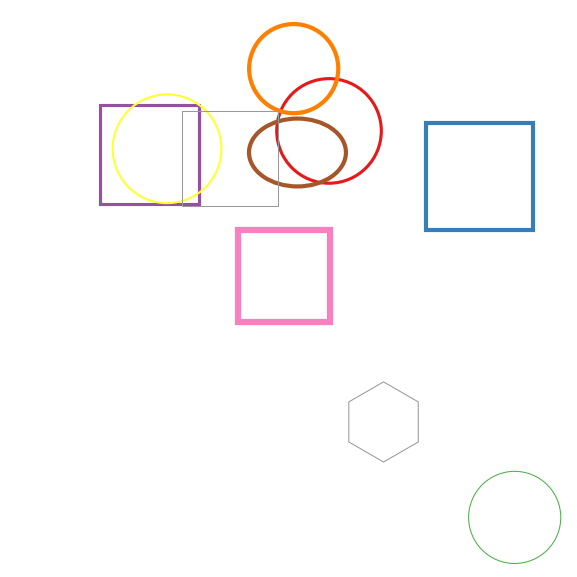[{"shape": "circle", "thickness": 1.5, "radius": 0.45, "center": [0.57, 0.772]}, {"shape": "square", "thickness": 2, "radius": 0.47, "center": [0.83, 0.693]}, {"shape": "circle", "thickness": 0.5, "radius": 0.4, "center": [0.891, 0.103]}, {"shape": "square", "thickness": 1.5, "radius": 0.43, "center": [0.259, 0.731]}, {"shape": "circle", "thickness": 2, "radius": 0.39, "center": [0.509, 0.88]}, {"shape": "circle", "thickness": 1, "radius": 0.47, "center": [0.289, 0.741]}, {"shape": "oval", "thickness": 2, "radius": 0.42, "center": [0.515, 0.735]}, {"shape": "square", "thickness": 3, "radius": 0.4, "center": [0.492, 0.521]}, {"shape": "square", "thickness": 0.5, "radius": 0.41, "center": [0.398, 0.725]}, {"shape": "hexagon", "thickness": 0.5, "radius": 0.35, "center": [0.664, 0.269]}]